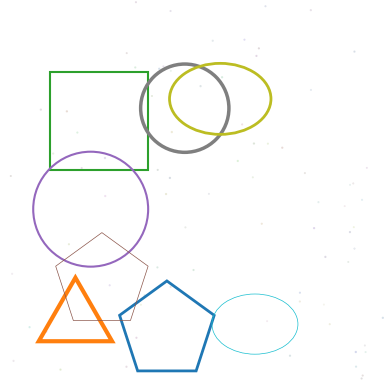[{"shape": "pentagon", "thickness": 2, "radius": 0.65, "center": [0.433, 0.141]}, {"shape": "triangle", "thickness": 3, "radius": 0.55, "center": [0.196, 0.169]}, {"shape": "square", "thickness": 1.5, "radius": 0.63, "center": [0.256, 0.686]}, {"shape": "circle", "thickness": 1.5, "radius": 0.75, "center": [0.236, 0.457]}, {"shape": "pentagon", "thickness": 0.5, "radius": 0.63, "center": [0.265, 0.27]}, {"shape": "circle", "thickness": 2.5, "radius": 0.57, "center": [0.48, 0.719]}, {"shape": "oval", "thickness": 2, "radius": 0.66, "center": [0.572, 0.743]}, {"shape": "oval", "thickness": 0.5, "radius": 0.56, "center": [0.662, 0.158]}]